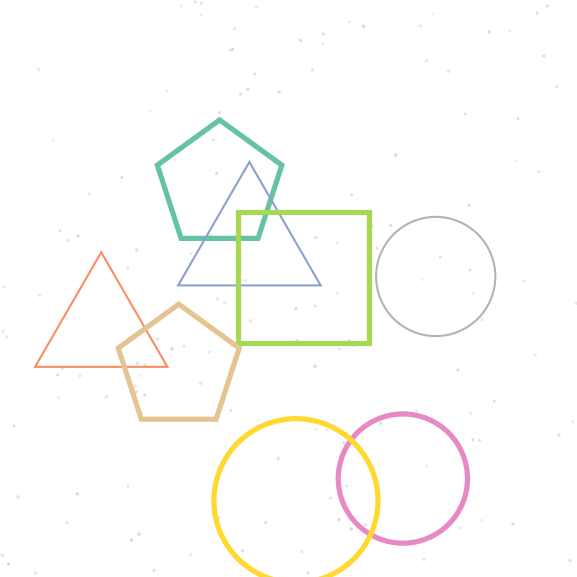[{"shape": "pentagon", "thickness": 2.5, "radius": 0.57, "center": [0.38, 0.678]}, {"shape": "triangle", "thickness": 1, "radius": 0.66, "center": [0.175, 0.43]}, {"shape": "triangle", "thickness": 1, "radius": 0.71, "center": [0.432, 0.576]}, {"shape": "circle", "thickness": 2.5, "radius": 0.56, "center": [0.698, 0.17]}, {"shape": "square", "thickness": 2.5, "radius": 0.57, "center": [0.526, 0.519]}, {"shape": "circle", "thickness": 2.5, "radius": 0.71, "center": [0.512, 0.132]}, {"shape": "pentagon", "thickness": 2.5, "radius": 0.55, "center": [0.31, 0.362]}, {"shape": "circle", "thickness": 1, "radius": 0.52, "center": [0.754, 0.52]}]